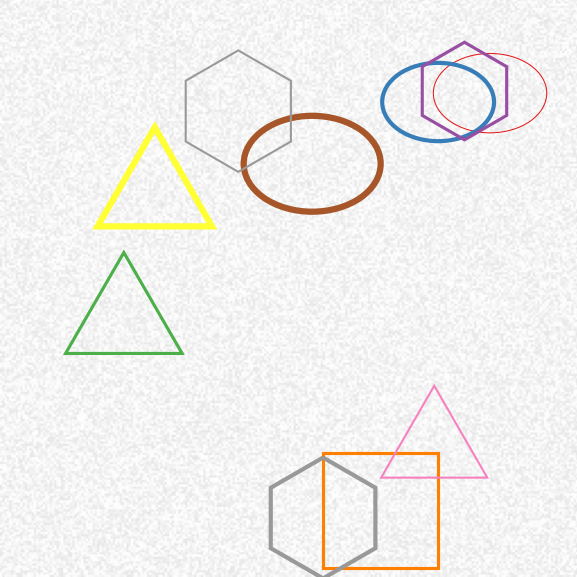[{"shape": "oval", "thickness": 0.5, "radius": 0.49, "center": [0.849, 0.838]}, {"shape": "oval", "thickness": 2, "radius": 0.48, "center": [0.759, 0.822]}, {"shape": "triangle", "thickness": 1.5, "radius": 0.58, "center": [0.214, 0.445]}, {"shape": "hexagon", "thickness": 1.5, "radius": 0.42, "center": [0.804, 0.841]}, {"shape": "square", "thickness": 1.5, "radius": 0.5, "center": [0.659, 0.115]}, {"shape": "triangle", "thickness": 3, "radius": 0.57, "center": [0.268, 0.664]}, {"shape": "oval", "thickness": 3, "radius": 0.59, "center": [0.541, 0.716]}, {"shape": "triangle", "thickness": 1, "radius": 0.53, "center": [0.752, 0.225]}, {"shape": "hexagon", "thickness": 1, "radius": 0.53, "center": [0.413, 0.807]}, {"shape": "hexagon", "thickness": 2, "radius": 0.52, "center": [0.559, 0.102]}]